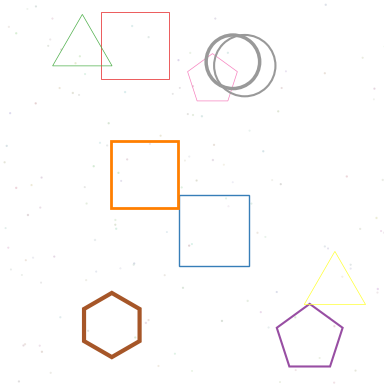[{"shape": "square", "thickness": 0.5, "radius": 0.44, "center": [0.351, 0.882]}, {"shape": "square", "thickness": 1, "radius": 0.46, "center": [0.556, 0.402]}, {"shape": "triangle", "thickness": 0.5, "radius": 0.45, "center": [0.214, 0.873]}, {"shape": "pentagon", "thickness": 1.5, "radius": 0.45, "center": [0.804, 0.121]}, {"shape": "square", "thickness": 2, "radius": 0.43, "center": [0.376, 0.546]}, {"shape": "triangle", "thickness": 0.5, "radius": 0.46, "center": [0.87, 0.255]}, {"shape": "hexagon", "thickness": 3, "radius": 0.42, "center": [0.29, 0.156]}, {"shape": "pentagon", "thickness": 0.5, "radius": 0.34, "center": [0.552, 0.793]}, {"shape": "circle", "thickness": 1.5, "radius": 0.4, "center": [0.636, 0.83]}, {"shape": "circle", "thickness": 2.5, "radius": 0.35, "center": [0.605, 0.839]}]